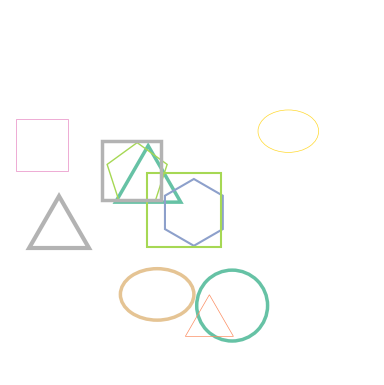[{"shape": "triangle", "thickness": 2.5, "radius": 0.49, "center": [0.385, 0.524]}, {"shape": "circle", "thickness": 2.5, "radius": 0.46, "center": [0.603, 0.206]}, {"shape": "triangle", "thickness": 0.5, "radius": 0.36, "center": [0.544, 0.162]}, {"shape": "hexagon", "thickness": 1.5, "radius": 0.43, "center": [0.504, 0.448]}, {"shape": "square", "thickness": 0.5, "radius": 0.34, "center": [0.108, 0.623]}, {"shape": "pentagon", "thickness": 1, "radius": 0.41, "center": [0.356, 0.548]}, {"shape": "square", "thickness": 1.5, "radius": 0.48, "center": [0.477, 0.455]}, {"shape": "oval", "thickness": 0.5, "radius": 0.39, "center": [0.749, 0.659]}, {"shape": "oval", "thickness": 2.5, "radius": 0.48, "center": [0.408, 0.235]}, {"shape": "triangle", "thickness": 3, "radius": 0.45, "center": [0.153, 0.401]}, {"shape": "square", "thickness": 2.5, "radius": 0.38, "center": [0.341, 0.557]}]